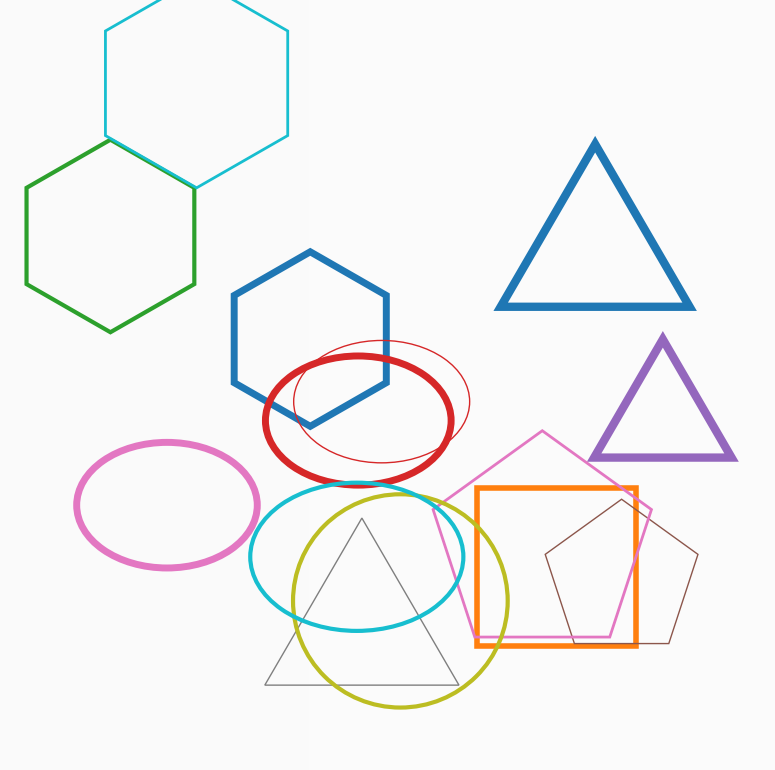[{"shape": "hexagon", "thickness": 2.5, "radius": 0.57, "center": [0.4, 0.56]}, {"shape": "triangle", "thickness": 3, "radius": 0.7, "center": [0.768, 0.672]}, {"shape": "square", "thickness": 2, "radius": 0.51, "center": [0.718, 0.264]}, {"shape": "hexagon", "thickness": 1.5, "radius": 0.63, "center": [0.142, 0.694]}, {"shape": "oval", "thickness": 0.5, "radius": 0.57, "center": [0.492, 0.478]}, {"shape": "oval", "thickness": 2.5, "radius": 0.6, "center": [0.462, 0.454]}, {"shape": "triangle", "thickness": 3, "radius": 0.51, "center": [0.855, 0.457]}, {"shape": "pentagon", "thickness": 0.5, "radius": 0.52, "center": [0.802, 0.248]}, {"shape": "oval", "thickness": 2.5, "radius": 0.58, "center": [0.215, 0.344]}, {"shape": "pentagon", "thickness": 1, "radius": 0.74, "center": [0.7, 0.292]}, {"shape": "triangle", "thickness": 0.5, "radius": 0.72, "center": [0.467, 0.183]}, {"shape": "circle", "thickness": 1.5, "radius": 0.69, "center": [0.517, 0.22]}, {"shape": "hexagon", "thickness": 1, "radius": 0.68, "center": [0.254, 0.892]}, {"shape": "oval", "thickness": 1.5, "radius": 0.69, "center": [0.46, 0.277]}]